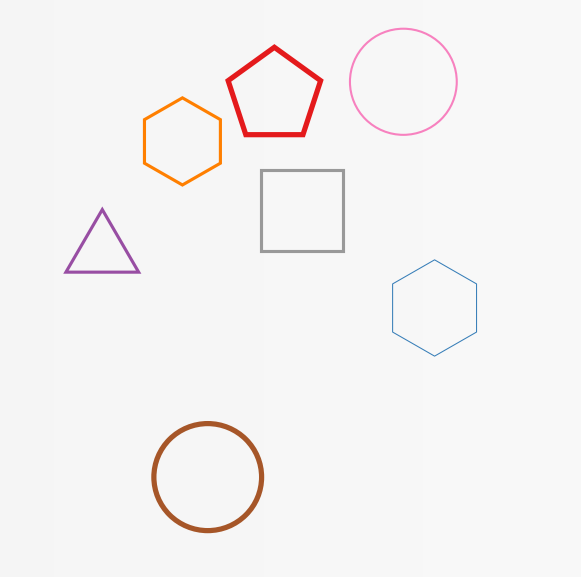[{"shape": "pentagon", "thickness": 2.5, "radius": 0.42, "center": [0.472, 0.834]}, {"shape": "hexagon", "thickness": 0.5, "radius": 0.42, "center": [0.748, 0.466]}, {"shape": "triangle", "thickness": 1.5, "radius": 0.36, "center": [0.176, 0.564]}, {"shape": "hexagon", "thickness": 1.5, "radius": 0.38, "center": [0.314, 0.754]}, {"shape": "circle", "thickness": 2.5, "radius": 0.46, "center": [0.357, 0.173]}, {"shape": "circle", "thickness": 1, "radius": 0.46, "center": [0.694, 0.858]}, {"shape": "square", "thickness": 1.5, "radius": 0.35, "center": [0.52, 0.635]}]